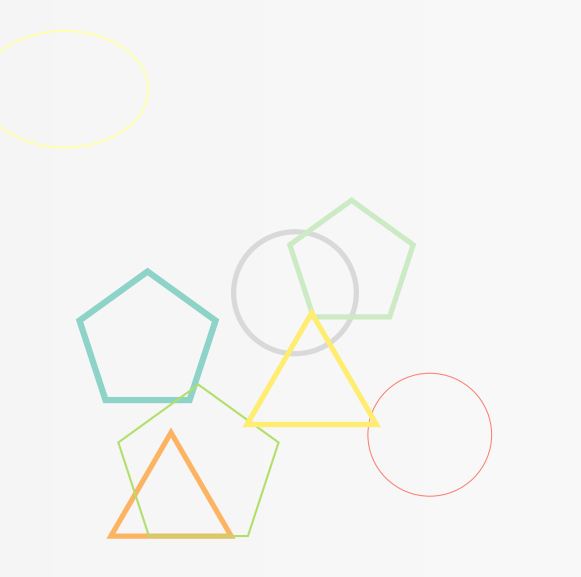[{"shape": "pentagon", "thickness": 3, "radius": 0.62, "center": [0.254, 0.406]}, {"shape": "oval", "thickness": 1, "radius": 0.72, "center": [0.111, 0.845]}, {"shape": "circle", "thickness": 0.5, "radius": 0.53, "center": [0.739, 0.246]}, {"shape": "triangle", "thickness": 2.5, "radius": 0.6, "center": [0.294, 0.131]}, {"shape": "pentagon", "thickness": 1, "radius": 0.72, "center": [0.341, 0.188]}, {"shape": "circle", "thickness": 2.5, "radius": 0.53, "center": [0.508, 0.492]}, {"shape": "pentagon", "thickness": 2.5, "radius": 0.56, "center": [0.605, 0.541]}, {"shape": "triangle", "thickness": 2.5, "radius": 0.64, "center": [0.536, 0.328]}]